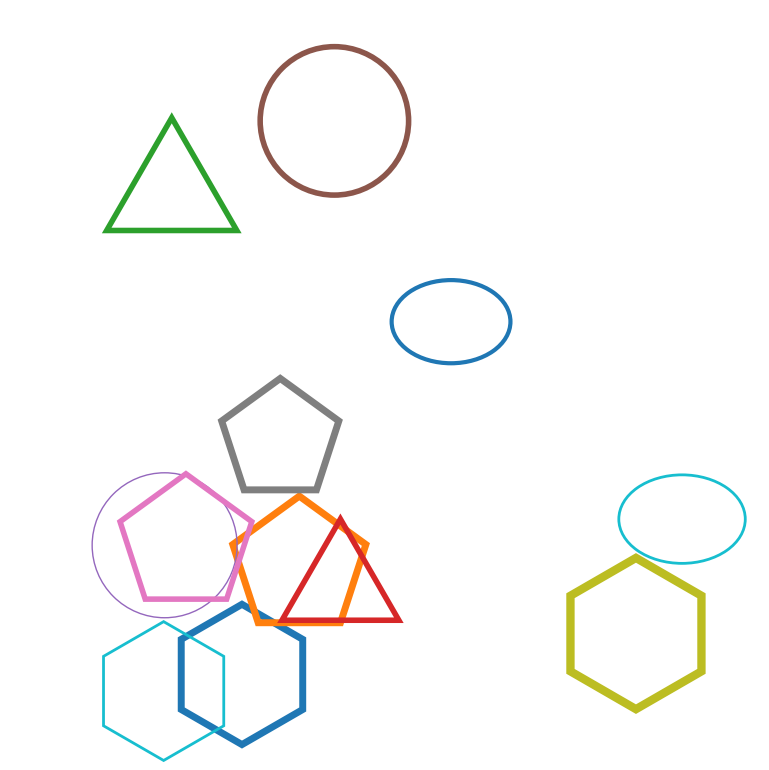[{"shape": "oval", "thickness": 1.5, "radius": 0.39, "center": [0.586, 0.582]}, {"shape": "hexagon", "thickness": 2.5, "radius": 0.46, "center": [0.314, 0.124]}, {"shape": "pentagon", "thickness": 2.5, "radius": 0.45, "center": [0.389, 0.265]}, {"shape": "triangle", "thickness": 2, "radius": 0.49, "center": [0.223, 0.749]}, {"shape": "triangle", "thickness": 2, "radius": 0.44, "center": [0.442, 0.238]}, {"shape": "circle", "thickness": 0.5, "radius": 0.47, "center": [0.214, 0.292]}, {"shape": "circle", "thickness": 2, "radius": 0.48, "center": [0.434, 0.843]}, {"shape": "pentagon", "thickness": 2, "radius": 0.45, "center": [0.241, 0.295]}, {"shape": "pentagon", "thickness": 2.5, "radius": 0.4, "center": [0.364, 0.429]}, {"shape": "hexagon", "thickness": 3, "radius": 0.49, "center": [0.826, 0.177]}, {"shape": "hexagon", "thickness": 1, "radius": 0.45, "center": [0.213, 0.103]}, {"shape": "oval", "thickness": 1, "radius": 0.41, "center": [0.886, 0.326]}]